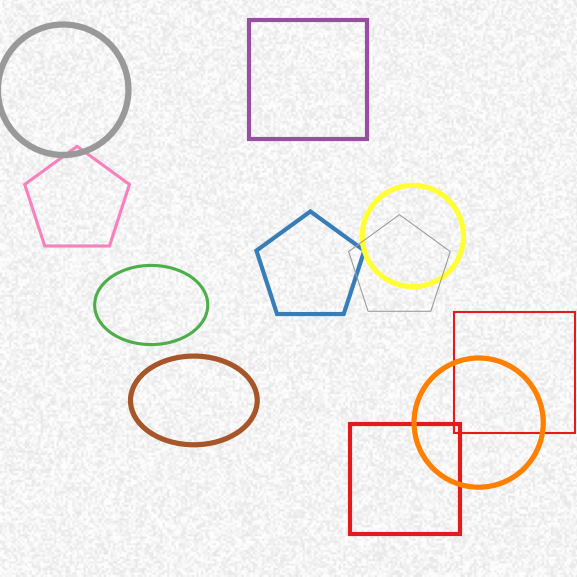[{"shape": "square", "thickness": 1, "radius": 0.53, "center": [0.891, 0.354]}, {"shape": "square", "thickness": 2, "radius": 0.48, "center": [0.701, 0.169]}, {"shape": "pentagon", "thickness": 2, "radius": 0.49, "center": [0.537, 0.535]}, {"shape": "oval", "thickness": 1.5, "radius": 0.49, "center": [0.262, 0.471]}, {"shape": "square", "thickness": 2, "radius": 0.51, "center": [0.533, 0.861]}, {"shape": "circle", "thickness": 2.5, "radius": 0.56, "center": [0.829, 0.267]}, {"shape": "circle", "thickness": 2.5, "radius": 0.44, "center": [0.715, 0.59]}, {"shape": "oval", "thickness": 2.5, "radius": 0.55, "center": [0.336, 0.306]}, {"shape": "pentagon", "thickness": 1.5, "radius": 0.48, "center": [0.133, 0.65]}, {"shape": "pentagon", "thickness": 0.5, "radius": 0.46, "center": [0.692, 0.535]}, {"shape": "circle", "thickness": 3, "radius": 0.57, "center": [0.109, 0.844]}]